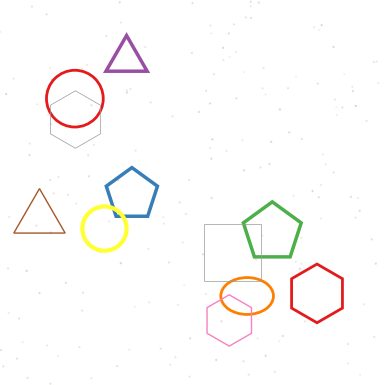[{"shape": "hexagon", "thickness": 2, "radius": 0.38, "center": [0.823, 0.238]}, {"shape": "circle", "thickness": 2, "radius": 0.37, "center": [0.194, 0.744]}, {"shape": "pentagon", "thickness": 2.5, "radius": 0.35, "center": [0.343, 0.495]}, {"shape": "pentagon", "thickness": 2.5, "radius": 0.39, "center": [0.707, 0.397]}, {"shape": "triangle", "thickness": 2.5, "radius": 0.31, "center": [0.329, 0.846]}, {"shape": "oval", "thickness": 2, "radius": 0.34, "center": [0.642, 0.231]}, {"shape": "circle", "thickness": 3, "radius": 0.29, "center": [0.271, 0.406]}, {"shape": "triangle", "thickness": 1, "radius": 0.38, "center": [0.103, 0.433]}, {"shape": "hexagon", "thickness": 1, "radius": 0.33, "center": [0.596, 0.168]}, {"shape": "square", "thickness": 0.5, "radius": 0.37, "center": [0.603, 0.344]}, {"shape": "hexagon", "thickness": 0.5, "radius": 0.37, "center": [0.196, 0.69]}]